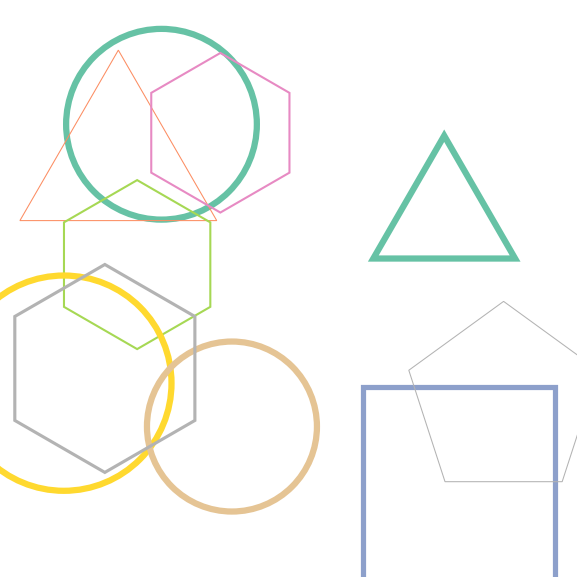[{"shape": "circle", "thickness": 3, "radius": 0.83, "center": [0.28, 0.784]}, {"shape": "triangle", "thickness": 3, "radius": 0.71, "center": [0.769, 0.622]}, {"shape": "triangle", "thickness": 0.5, "radius": 0.98, "center": [0.205, 0.716]}, {"shape": "square", "thickness": 2.5, "radius": 0.83, "center": [0.794, 0.163]}, {"shape": "hexagon", "thickness": 1, "radius": 0.69, "center": [0.382, 0.769]}, {"shape": "hexagon", "thickness": 1, "radius": 0.73, "center": [0.237, 0.541]}, {"shape": "circle", "thickness": 3, "radius": 0.93, "center": [0.111, 0.336]}, {"shape": "circle", "thickness": 3, "radius": 0.74, "center": [0.402, 0.261]}, {"shape": "pentagon", "thickness": 0.5, "radius": 0.86, "center": [0.872, 0.305]}, {"shape": "hexagon", "thickness": 1.5, "radius": 0.9, "center": [0.182, 0.361]}]